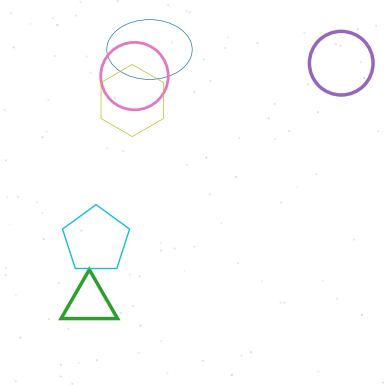[{"shape": "oval", "thickness": 0.5, "radius": 0.55, "center": [0.388, 0.871]}, {"shape": "triangle", "thickness": 2.5, "radius": 0.42, "center": [0.232, 0.215]}, {"shape": "circle", "thickness": 2.5, "radius": 0.41, "center": [0.886, 0.836]}, {"shape": "circle", "thickness": 2, "radius": 0.44, "center": [0.349, 0.802]}, {"shape": "hexagon", "thickness": 0.5, "radius": 0.47, "center": [0.344, 0.739]}, {"shape": "pentagon", "thickness": 1, "radius": 0.46, "center": [0.25, 0.377]}]